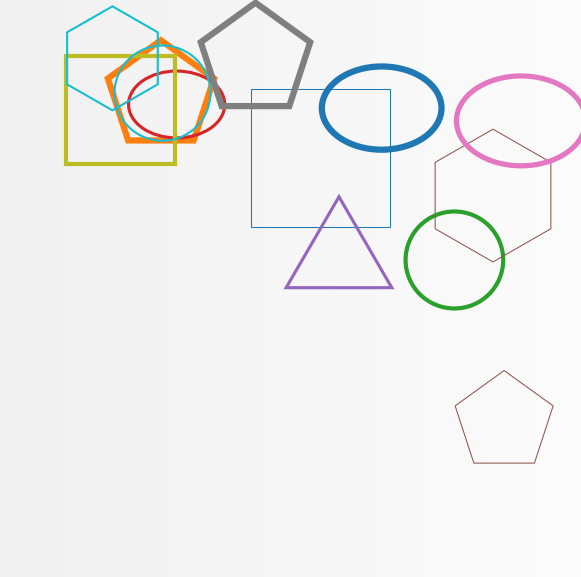[{"shape": "square", "thickness": 0.5, "radius": 0.6, "center": [0.551, 0.726]}, {"shape": "oval", "thickness": 3, "radius": 0.51, "center": [0.657, 0.812]}, {"shape": "pentagon", "thickness": 3, "radius": 0.48, "center": [0.277, 0.834]}, {"shape": "circle", "thickness": 2, "radius": 0.42, "center": [0.782, 0.549]}, {"shape": "oval", "thickness": 1.5, "radius": 0.41, "center": [0.304, 0.818]}, {"shape": "triangle", "thickness": 1.5, "radius": 0.52, "center": [0.583, 0.553]}, {"shape": "pentagon", "thickness": 0.5, "radius": 0.44, "center": [0.867, 0.269]}, {"shape": "hexagon", "thickness": 0.5, "radius": 0.57, "center": [0.848, 0.66]}, {"shape": "oval", "thickness": 2.5, "radius": 0.56, "center": [0.896, 0.79]}, {"shape": "pentagon", "thickness": 3, "radius": 0.49, "center": [0.44, 0.895]}, {"shape": "square", "thickness": 2, "radius": 0.47, "center": [0.207, 0.809]}, {"shape": "circle", "thickness": 1, "radius": 0.41, "center": [0.279, 0.838]}, {"shape": "hexagon", "thickness": 1, "radius": 0.45, "center": [0.193, 0.898]}]